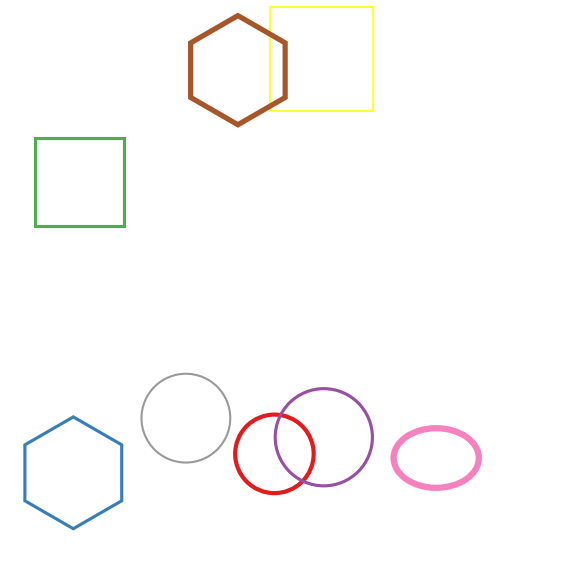[{"shape": "circle", "thickness": 2, "radius": 0.34, "center": [0.475, 0.213]}, {"shape": "hexagon", "thickness": 1.5, "radius": 0.48, "center": [0.127, 0.18]}, {"shape": "square", "thickness": 1.5, "radius": 0.38, "center": [0.138, 0.684]}, {"shape": "circle", "thickness": 1.5, "radius": 0.42, "center": [0.561, 0.242]}, {"shape": "square", "thickness": 1, "radius": 0.45, "center": [0.557, 0.897]}, {"shape": "hexagon", "thickness": 2.5, "radius": 0.47, "center": [0.412, 0.878]}, {"shape": "oval", "thickness": 3, "radius": 0.37, "center": [0.755, 0.206]}, {"shape": "circle", "thickness": 1, "radius": 0.38, "center": [0.322, 0.275]}]